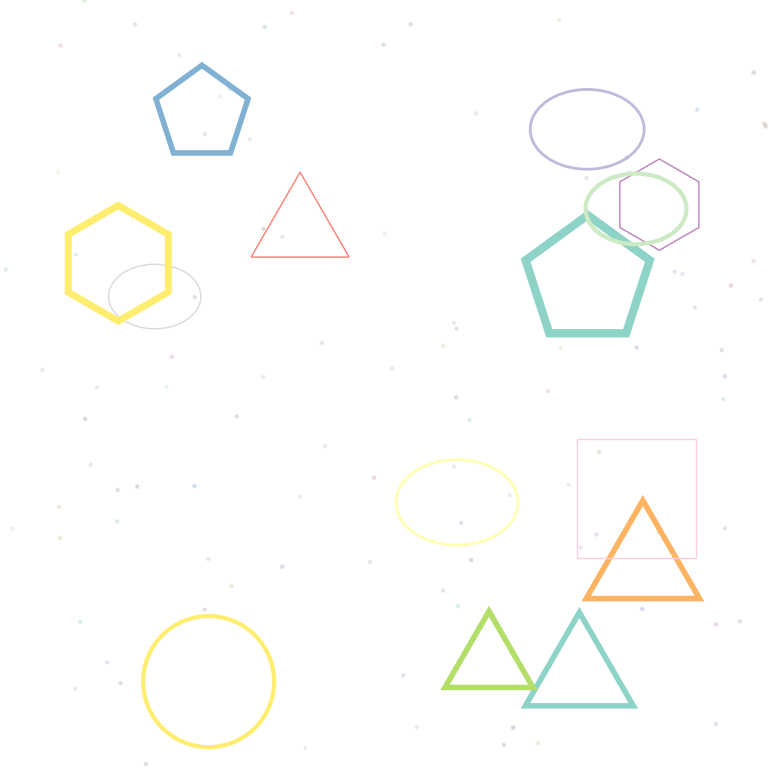[{"shape": "pentagon", "thickness": 3, "radius": 0.42, "center": [0.763, 0.636]}, {"shape": "triangle", "thickness": 2, "radius": 0.4, "center": [0.752, 0.124]}, {"shape": "oval", "thickness": 1, "radius": 0.4, "center": [0.594, 0.348]}, {"shape": "oval", "thickness": 1, "radius": 0.37, "center": [0.763, 0.832]}, {"shape": "triangle", "thickness": 0.5, "radius": 0.37, "center": [0.39, 0.703]}, {"shape": "pentagon", "thickness": 2, "radius": 0.31, "center": [0.262, 0.852]}, {"shape": "triangle", "thickness": 2, "radius": 0.42, "center": [0.835, 0.265]}, {"shape": "triangle", "thickness": 2, "radius": 0.33, "center": [0.635, 0.14]}, {"shape": "square", "thickness": 0.5, "radius": 0.39, "center": [0.827, 0.353]}, {"shape": "oval", "thickness": 0.5, "radius": 0.3, "center": [0.201, 0.615]}, {"shape": "hexagon", "thickness": 0.5, "radius": 0.3, "center": [0.856, 0.734]}, {"shape": "oval", "thickness": 1.5, "radius": 0.33, "center": [0.826, 0.729]}, {"shape": "hexagon", "thickness": 2.5, "radius": 0.38, "center": [0.154, 0.658]}, {"shape": "circle", "thickness": 1.5, "radius": 0.43, "center": [0.271, 0.115]}]